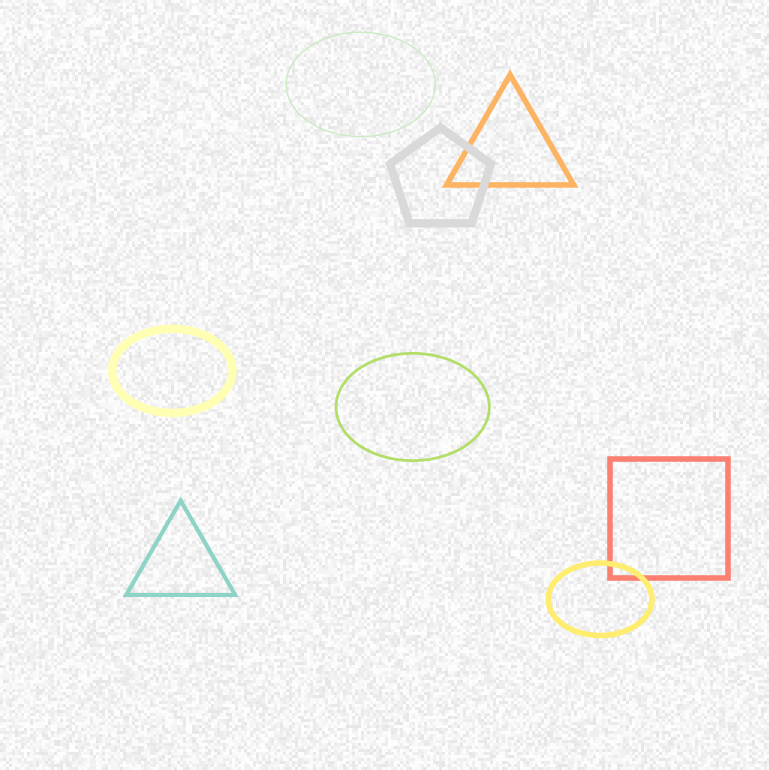[{"shape": "triangle", "thickness": 1.5, "radius": 0.41, "center": [0.235, 0.268]}, {"shape": "oval", "thickness": 3, "radius": 0.39, "center": [0.224, 0.518]}, {"shape": "square", "thickness": 2, "radius": 0.39, "center": [0.869, 0.326]}, {"shape": "triangle", "thickness": 2, "radius": 0.48, "center": [0.662, 0.808]}, {"shape": "oval", "thickness": 1, "radius": 0.5, "center": [0.536, 0.471]}, {"shape": "pentagon", "thickness": 3, "radius": 0.34, "center": [0.572, 0.766]}, {"shape": "oval", "thickness": 0.5, "radius": 0.48, "center": [0.469, 0.89]}, {"shape": "oval", "thickness": 2, "radius": 0.34, "center": [0.779, 0.222]}]